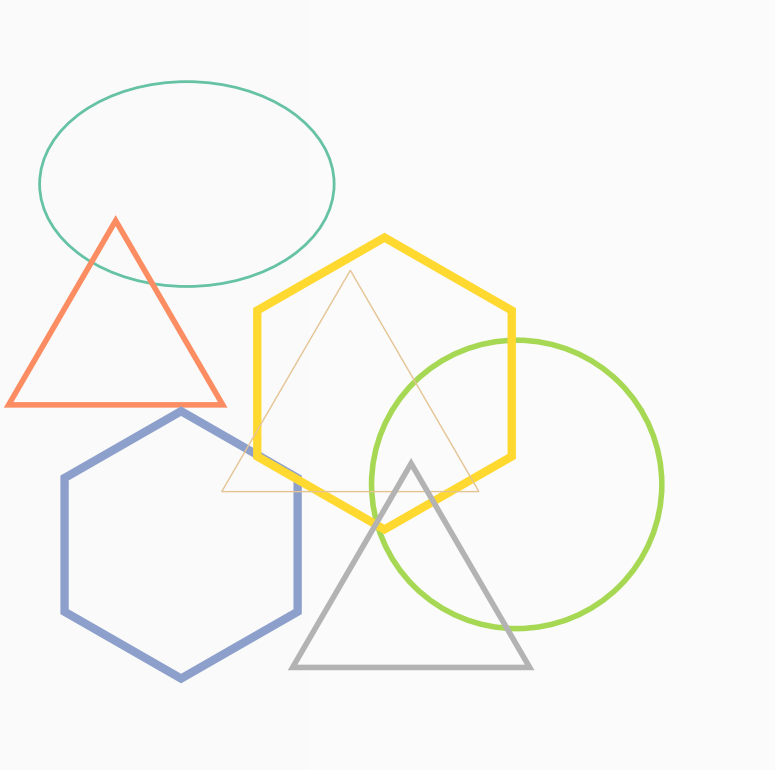[{"shape": "oval", "thickness": 1, "radius": 0.95, "center": [0.241, 0.761]}, {"shape": "triangle", "thickness": 2, "radius": 0.8, "center": [0.149, 0.554]}, {"shape": "hexagon", "thickness": 3, "radius": 0.87, "center": [0.234, 0.292]}, {"shape": "circle", "thickness": 2, "radius": 0.94, "center": [0.667, 0.371]}, {"shape": "hexagon", "thickness": 3, "radius": 0.95, "center": [0.496, 0.502]}, {"shape": "triangle", "thickness": 0.5, "radius": 0.96, "center": [0.452, 0.457]}, {"shape": "triangle", "thickness": 2, "radius": 0.88, "center": [0.53, 0.221]}]